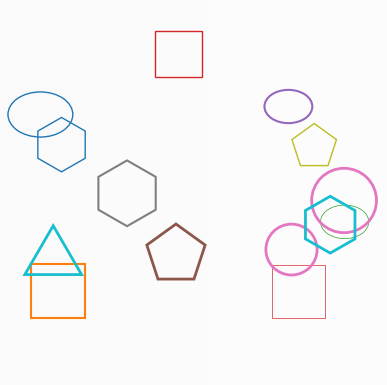[{"shape": "oval", "thickness": 1, "radius": 0.42, "center": [0.104, 0.703]}, {"shape": "hexagon", "thickness": 1, "radius": 0.35, "center": [0.159, 0.624]}, {"shape": "square", "thickness": 1.5, "radius": 0.35, "center": [0.149, 0.244]}, {"shape": "oval", "thickness": 0.5, "radius": 0.31, "center": [0.889, 0.424]}, {"shape": "square", "thickness": 1, "radius": 0.3, "center": [0.46, 0.859]}, {"shape": "square", "thickness": 0.5, "radius": 0.34, "center": [0.77, 0.243]}, {"shape": "oval", "thickness": 1.5, "radius": 0.31, "center": [0.744, 0.723]}, {"shape": "pentagon", "thickness": 2, "radius": 0.4, "center": [0.454, 0.339]}, {"shape": "circle", "thickness": 2, "radius": 0.42, "center": [0.888, 0.479]}, {"shape": "circle", "thickness": 2, "radius": 0.33, "center": [0.752, 0.352]}, {"shape": "hexagon", "thickness": 1.5, "radius": 0.43, "center": [0.328, 0.498]}, {"shape": "pentagon", "thickness": 1, "radius": 0.3, "center": [0.811, 0.619]}, {"shape": "hexagon", "thickness": 2, "radius": 0.37, "center": [0.852, 0.416]}, {"shape": "triangle", "thickness": 2, "radius": 0.42, "center": [0.137, 0.329]}]